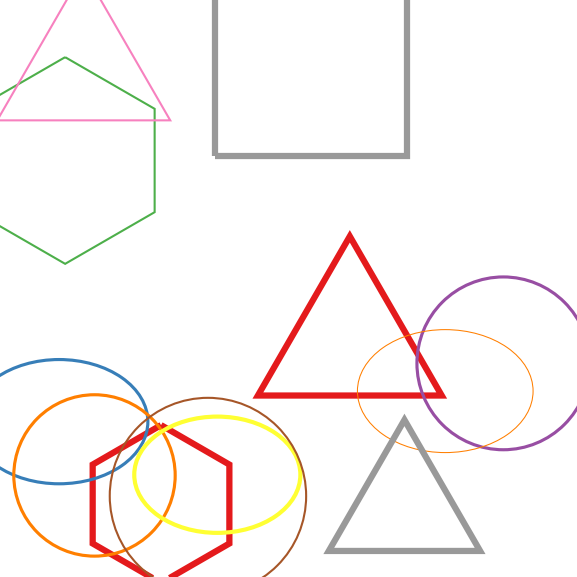[{"shape": "hexagon", "thickness": 3, "radius": 0.68, "center": [0.279, 0.126]}, {"shape": "triangle", "thickness": 3, "radius": 0.92, "center": [0.606, 0.406]}, {"shape": "oval", "thickness": 1.5, "radius": 0.77, "center": [0.102, 0.269]}, {"shape": "hexagon", "thickness": 1, "radius": 0.89, "center": [0.113, 0.721]}, {"shape": "circle", "thickness": 1.5, "radius": 0.75, "center": [0.872, 0.37]}, {"shape": "circle", "thickness": 1.5, "radius": 0.7, "center": [0.164, 0.176]}, {"shape": "oval", "thickness": 0.5, "radius": 0.76, "center": [0.771, 0.322]}, {"shape": "oval", "thickness": 2, "radius": 0.72, "center": [0.376, 0.177]}, {"shape": "circle", "thickness": 1, "radius": 0.85, "center": [0.36, 0.14]}, {"shape": "triangle", "thickness": 1, "radius": 0.86, "center": [0.145, 0.877]}, {"shape": "triangle", "thickness": 3, "radius": 0.76, "center": [0.7, 0.121]}, {"shape": "square", "thickness": 3, "radius": 0.83, "center": [0.538, 0.895]}]